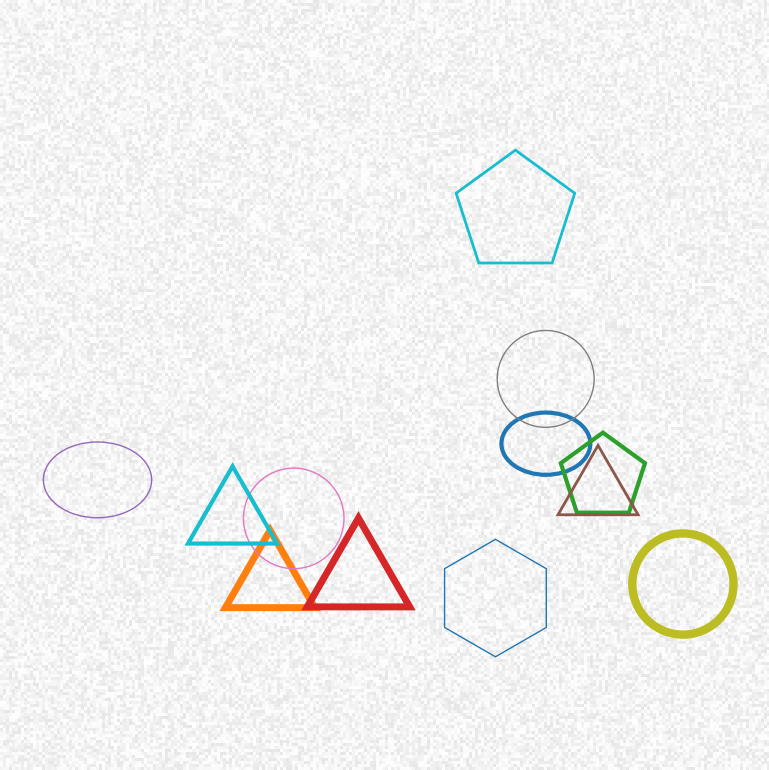[{"shape": "hexagon", "thickness": 0.5, "radius": 0.38, "center": [0.643, 0.223]}, {"shape": "oval", "thickness": 1.5, "radius": 0.29, "center": [0.709, 0.424]}, {"shape": "triangle", "thickness": 2.5, "radius": 0.33, "center": [0.351, 0.244]}, {"shape": "pentagon", "thickness": 1.5, "radius": 0.29, "center": [0.783, 0.381]}, {"shape": "triangle", "thickness": 2.5, "radius": 0.38, "center": [0.466, 0.25]}, {"shape": "oval", "thickness": 0.5, "radius": 0.35, "center": [0.127, 0.377]}, {"shape": "triangle", "thickness": 1, "radius": 0.3, "center": [0.777, 0.362]}, {"shape": "circle", "thickness": 0.5, "radius": 0.33, "center": [0.381, 0.327]}, {"shape": "circle", "thickness": 0.5, "radius": 0.31, "center": [0.709, 0.508]}, {"shape": "circle", "thickness": 3, "radius": 0.33, "center": [0.887, 0.242]}, {"shape": "pentagon", "thickness": 1, "radius": 0.41, "center": [0.669, 0.724]}, {"shape": "triangle", "thickness": 1.5, "radius": 0.33, "center": [0.302, 0.328]}]